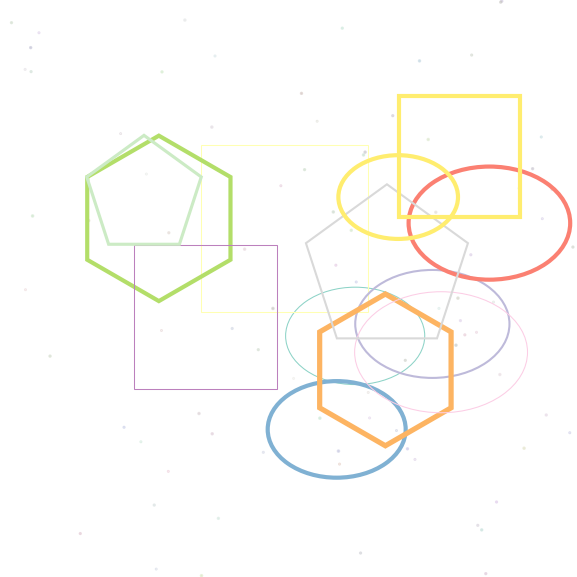[{"shape": "oval", "thickness": 0.5, "radius": 0.6, "center": [0.615, 0.418]}, {"shape": "square", "thickness": 0.5, "radius": 0.72, "center": [0.493, 0.604]}, {"shape": "oval", "thickness": 1, "radius": 0.67, "center": [0.749, 0.438]}, {"shape": "oval", "thickness": 2, "radius": 0.7, "center": [0.847, 0.613]}, {"shape": "oval", "thickness": 2, "radius": 0.6, "center": [0.583, 0.256]}, {"shape": "hexagon", "thickness": 2.5, "radius": 0.66, "center": [0.667, 0.359]}, {"shape": "hexagon", "thickness": 2, "radius": 0.72, "center": [0.275, 0.621]}, {"shape": "oval", "thickness": 0.5, "radius": 0.75, "center": [0.764, 0.389]}, {"shape": "pentagon", "thickness": 1, "radius": 0.74, "center": [0.67, 0.533]}, {"shape": "square", "thickness": 0.5, "radius": 0.62, "center": [0.356, 0.45]}, {"shape": "pentagon", "thickness": 1.5, "radius": 0.52, "center": [0.249, 0.66]}, {"shape": "square", "thickness": 2, "radius": 0.52, "center": [0.796, 0.728]}, {"shape": "oval", "thickness": 2, "radius": 0.52, "center": [0.69, 0.658]}]